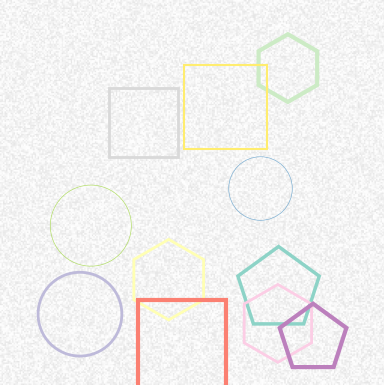[{"shape": "pentagon", "thickness": 2.5, "radius": 0.56, "center": [0.724, 0.249]}, {"shape": "hexagon", "thickness": 2, "radius": 0.52, "center": [0.438, 0.274]}, {"shape": "circle", "thickness": 2, "radius": 0.54, "center": [0.208, 0.184]}, {"shape": "square", "thickness": 3, "radius": 0.57, "center": [0.473, 0.106]}, {"shape": "circle", "thickness": 0.5, "radius": 0.41, "center": [0.677, 0.51]}, {"shape": "circle", "thickness": 0.5, "radius": 0.53, "center": [0.236, 0.414]}, {"shape": "hexagon", "thickness": 2, "radius": 0.51, "center": [0.722, 0.16]}, {"shape": "square", "thickness": 2, "radius": 0.45, "center": [0.372, 0.681]}, {"shape": "pentagon", "thickness": 3, "radius": 0.46, "center": [0.813, 0.12]}, {"shape": "hexagon", "thickness": 3, "radius": 0.44, "center": [0.748, 0.823]}, {"shape": "square", "thickness": 1.5, "radius": 0.54, "center": [0.585, 0.721]}]